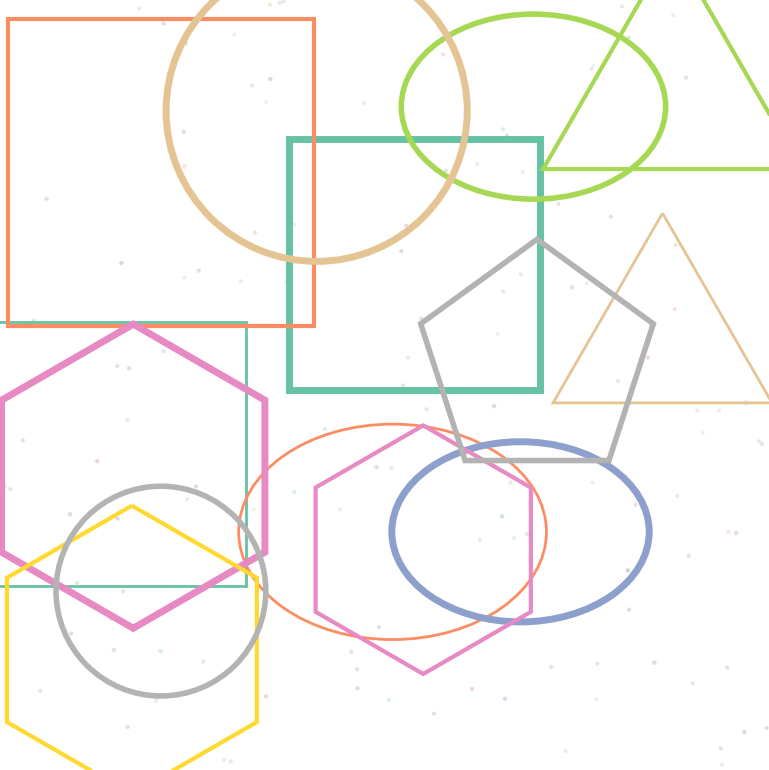[{"shape": "square", "thickness": 1, "radius": 0.86, "center": [0.149, 0.411]}, {"shape": "square", "thickness": 2.5, "radius": 0.82, "center": [0.538, 0.656]}, {"shape": "oval", "thickness": 1, "radius": 1.0, "center": [0.51, 0.309]}, {"shape": "square", "thickness": 1.5, "radius": 1.0, "center": [0.209, 0.776]}, {"shape": "oval", "thickness": 2.5, "radius": 0.84, "center": [0.676, 0.309]}, {"shape": "hexagon", "thickness": 1.5, "radius": 0.81, "center": [0.55, 0.286]}, {"shape": "hexagon", "thickness": 2.5, "radius": 0.99, "center": [0.173, 0.382]}, {"shape": "oval", "thickness": 2, "radius": 0.86, "center": [0.693, 0.862]}, {"shape": "triangle", "thickness": 1.5, "radius": 0.97, "center": [0.873, 0.877]}, {"shape": "hexagon", "thickness": 1.5, "radius": 0.94, "center": [0.171, 0.156]}, {"shape": "triangle", "thickness": 1, "radius": 0.82, "center": [0.86, 0.559]}, {"shape": "circle", "thickness": 2.5, "radius": 0.98, "center": [0.411, 0.856]}, {"shape": "circle", "thickness": 2, "radius": 0.68, "center": [0.209, 0.232]}, {"shape": "pentagon", "thickness": 2, "radius": 0.79, "center": [0.697, 0.53]}]